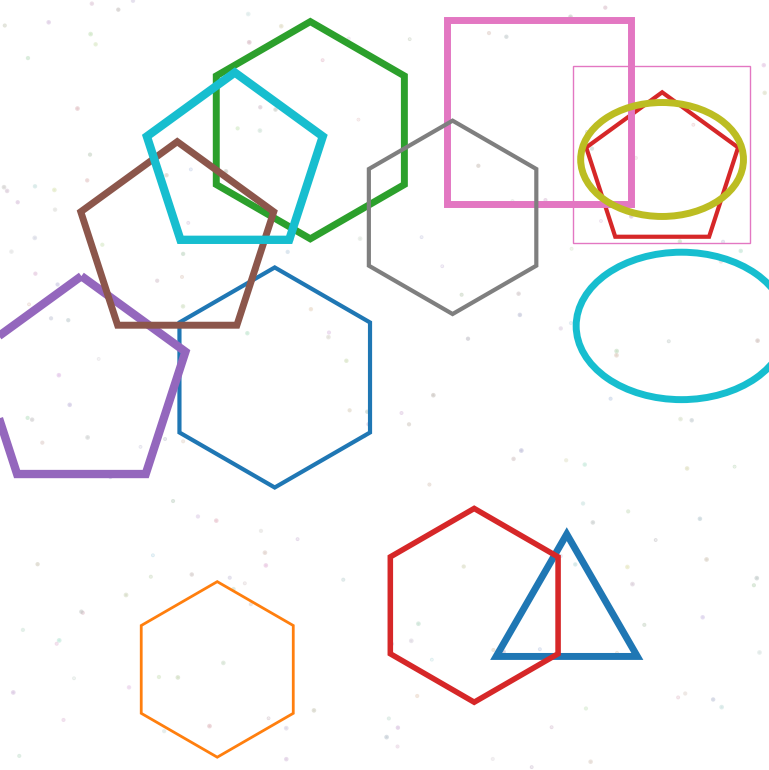[{"shape": "triangle", "thickness": 2.5, "radius": 0.53, "center": [0.736, 0.2]}, {"shape": "hexagon", "thickness": 1.5, "radius": 0.71, "center": [0.357, 0.51]}, {"shape": "hexagon", "thickness": 1, "radius": 0.57, "center": [0.282, 0.131]}, {"shape": "hexagon", "thickness": 2.5, "radius": 0.71, "center": [0.403, 0.831]}, {"shape": "hexagon", "thickness": 2, "radius": 0.63, "center": [0.616, 0.214]}, {"shape": "pentagon", "thickness": 1.5, "radius": 0.52, "center": [0.86, 0.776]}, {"shape": "pentagon", "thickness": 3, "radius": 0.71, "center": [0.106, 0.499]}, {"shape": "pentagon", "thickness": 2.5, "radius": 0.66, "center": [0.23, 0.684]}, {"shape": "square", "thickness": 2.5, "radius": 0.6, "center": [0.7, 0.855]}, {"shape": "square", "thickness": 0.5, "radius": 0.57, "center": [0.859, 0.799]}, {"shape": "hexagon", "thickness": 1.5, "radius": 0.63, "center": [0.588, 0.718]}, {"shape": "oval", "thickness": 2.5, "radius": 0.53, "center": [0.86, 0.793]}, {"shape": "oval", "thickness": 2.5, "radius": 0.68, "center": [0.885, 0.577]}, {"shape": "pentagon", "thickness": 3, "radius": 0.6, "center": [0.305, 0.786]}]